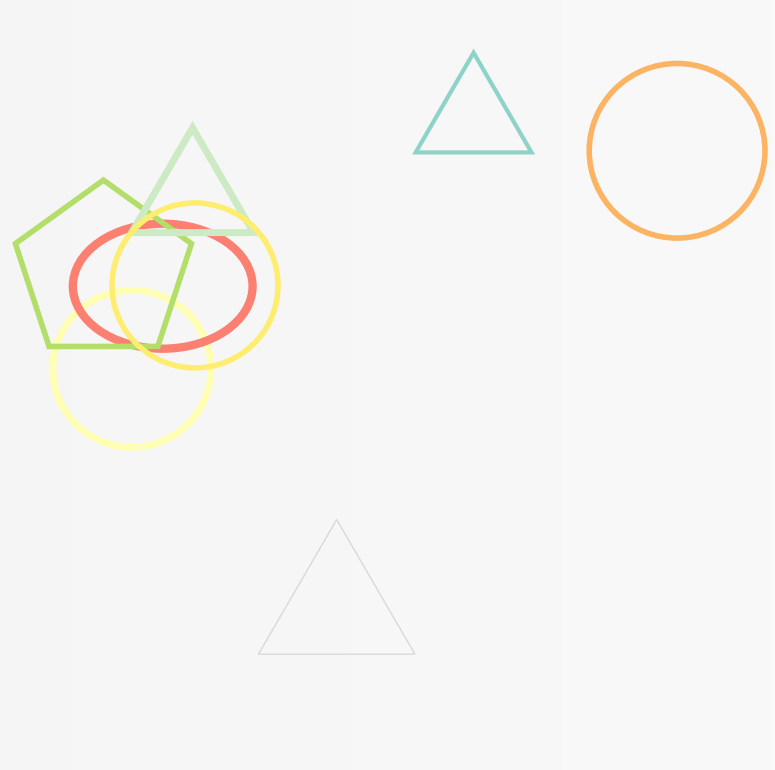[{"shape": "triangle", "thickness": 1.5, "radius": 0.43, "center": [0.611, 0.845]}, {"shape": "circle", "thickness": 2.5, "radius": 0.51, "center": [0.17, 0.521]}, {"shape": "oval", "thickness": 3, "radius": 0.58, "center": [0.21, 0.628]}, {"shape": "circle", "thickness": 2, "radius": 0.57, "center": [0.874, 0.804]}, {"shape": "pentagon", "thickness": 2, "radius": 0.6, "center": [0.133, 0.647]}, {"shape": "triangle", "thickness": 0.5, "radius": 0.58, "center": [0.434, 0.209]}, {"shape": "triangle", "thickness": 2.5, "radius": 0.45, "center": [0.248, 0.743]}, {"shape": "circle", "thickness": 2, "radius": 0.54, "center": [0.252, 0.629]}]